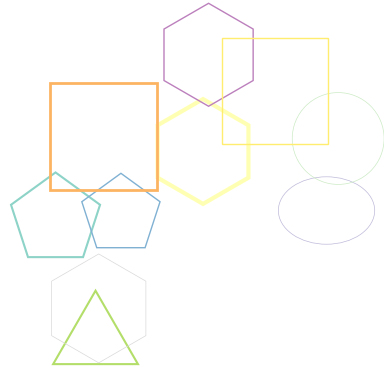[{"shape": "pentagon", "thickness": 1.5, "radius": 0.61, "center": [0.144, 0.431]}, {"shape": "hexagon", "thickness": 3, "radius": 0.68, "center": [0.527, 0.607]}, {"shape": "oval", "thickness": 0.5, "radius": 0.63, "center": [0.848, 0.453]}, {"shape": "pentagon", "thickness": 1, "radius": 0.53, "center": [0.314, 0.443]}, {"shape": "square", "thickness": 2, "radius": 0.69, "center": [0.268, 0.645]}, {"shape": "triangle", "thickness": 1.5, "radius": 0.64, "center": [0.248, 0.118]}, {"shape": "hexagon", "thickness": 0.5, "radius": 0.71, "center": [0.256, 0.199]}, {"shape": "hexagon", "thickness": 1, "radius": 0.67, "center": [0.542, 0.858]}, {"shape": "circle", "thickness": 0.5, "radius": 0.6, "center": [0.878, 0.64]}, {"shape": "square", "thickness": 1, "radius": 0.69, "center": [0.713, 0.763]}]